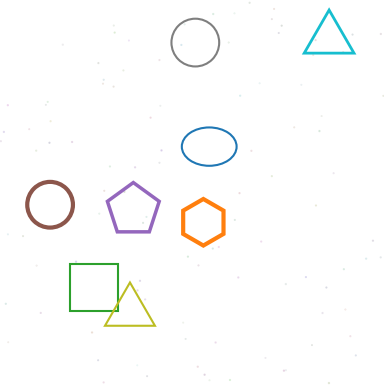[{"shape": "oval", "thickness": 1.5, "radius": 0.36, "center": [0.543, 0.619]}, {"shape": "hexagon", "thickness": 3, "radius": 0.3, "center": [0.528, 0.423]}, {"shape": "square", "thickness": 1.5, "radius": 0.31, "center": [0.244, 0.253]}, {"shape": "pentagon", "thickness": 2.5, "radius": 0.35, "center": [0.346, 0.455]}, {"shape": "circle", "thickness": 3, "radius": 0.3, "center": [0.13, 0.468]}, {"shape": "circle", "thickness": 1.5, "radius": 0.31, "center": [0.507, 0.889]}, {"shape": "triangle", "thickness": 1.5, "radius": 0.37, "center": [0.338, 0.191]}, {"shape": "triangle", "thickness": 2, "radius": 0.37, "center": [0.855, 0.899]}]